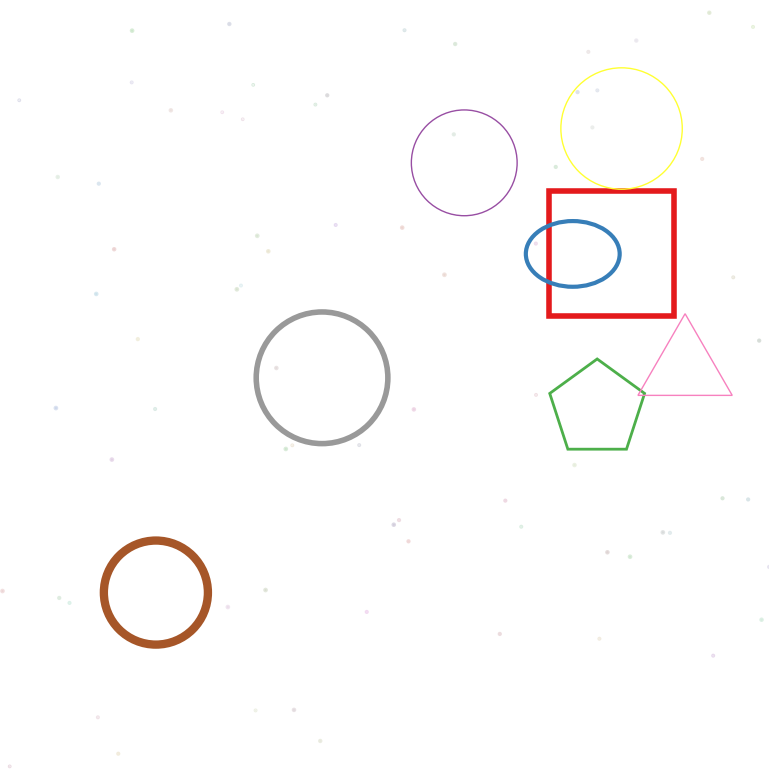[{"shape": "square", "thickness": 2, "radius": 0.41, "center": [0.794, 0.671]}, {"shape": "oval", "thickness": 1.5, "radius": 0.3, "center": [0.744, 0.67]}, {"shape": "pentagon", "thickness": 1, "radius": 0.32, "center": [0.776, 0.469]}, {"shape": "circle", "thickness": 0.5, "radius": 0.34, "center": [0.603, 0.789]}, {"shape": "circle", "thickness": 0.5, "radius": 0.39, "center": [0.807, 0.833]}, {"shape": "circle", "thickness": 3, "radius": 0.34, "center": [0.202, 0.23]}, {"shape": "triangle", "thickness": 0.5, "radius": 0.35, "center": [0.89, 0.522]}, {"shape": "circle", "thickness": 2, "radius": 0.43, "center": [0.418, 0.509]}]